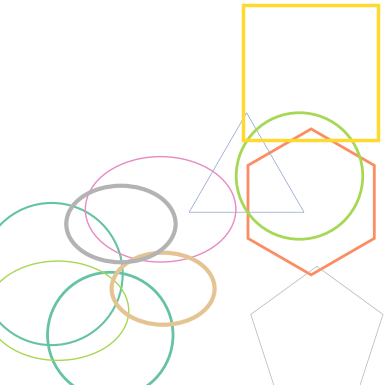[{"shape": "circle", "thickness": 2, "radius": 0.81, "center": [0.286, 0.13]}, {"shape": "circle", "thickness": 1.5, "radius": 0.92, "center": [0.134, 0.288]}, {"shape": "hexagon", "thickness": 2, "radius": 0.95, "center": [0.808, 0.476]}, {"shape": "triangle", "thickness": 0.5, "radius": 0.86, "center": [0.64, 0.535]}, {"shape": "oval", "thickness": 1, "radius": 0.98, "center": [0.417, 0.456]}, {"shape": "oval", "thickness": 1, "radius": 0.92, "center": [0.15, 0.193]}, {"shape": "circle", "thickness": 2, "radius": 0.82, "center": [0.778, 0.543]}, {"shape": "square", "thickness": 2.5, "radius": 0.88, "center": [0.807, 0.811]}, {"shape": "oval", "thickness": 3, "radius": 0.67, "center": [0.424, 0.25]}, {"shape": "pentagon", "thickness": 0.5, "radius": 0.9, "center": [0.823, 0.128]}, {"shape": "oval", "thickness": 3, "radius": 0.71, "center": [0.314, 0.418]}]